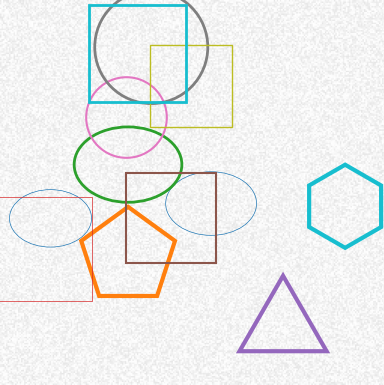[{"shape": "oval", "thickness": 0.5, "radius": 0.53, "center": [0.131, 0.433]}, {"shape": "oval", "thickness": 0.5, "radius": 0.59, "center": [0.548, 0.471]}, {"shape": "pentagon", "thickness": 3, "radius": 0.64, "center": [0.333, 0.335]}, {"shape": "oval", "thickness": 2, "radius": 0.7, "center": [0.333, 0.572]}, {"shape": "square", "thickness": 0.5, "radius": 0.67, "center": [0.104, 0.353]}, {"shape": "triangle", "thickness": 3, "radius": 0.65, "center": [0.735, 0.153]}, {"shape": "square", "thickness": 1.5, "radius": 0.59, "center": [0.444, 0.433]}, {"shape": "circle", "thickness": 1.5, "radius": 0.52, "center": [0.329, 0.695]}, {"shape": "circle", "thickness": 2, "radius": 0.73, "center": [0.393, 0.878]}, {"shape": "square", "thickness": 1, "radius": 0.53, "center": [0.496, 0.777]}, {"shape": "square", "thickness": 2, "radius": 0.63, "center": [0.358, 0.861]}, {"shape": "hexagon", "thickness": 3, "radius": 0.54, "center": [0.896, 0.464]}]